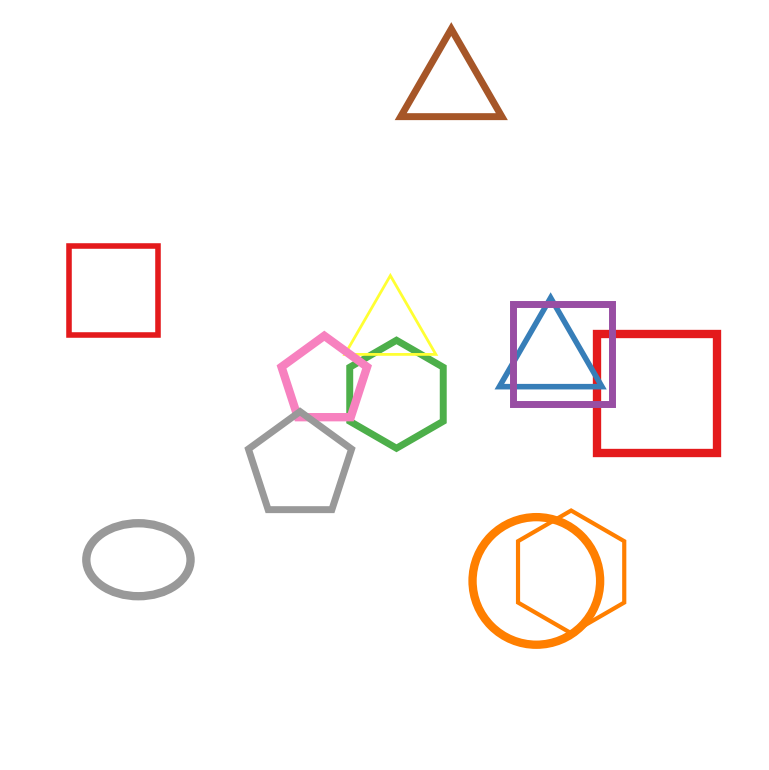[{"shape": "square", "thickness": 2, "radius": 0.29, "center": [0.147, 0.623]}, {"shape": "square", "thickness": 3, "radius": 0.39, "center": [0.854, 0.489]}, {"shape": "triangle", "thickness": 2, "radius": 0.38, "center": [0.715, 0.536]}, {"shape": "hexagon", "thickness": 2.5, "radius": 0.35, "center": [0.515, 0.488]}, {"shape": "square", "thickness": 2.5, "radius": 0.32, "center": [0.73, 0.54]}, {"shape": "circle", "thickness": 3, "radius": 0.41, "center": [0.697, 0.246]}, {"shape": "hexagon", "thickness": 1.5, "radius": 0.4, "center": [0.742, 0.257]}, {"shape": "triangle", "thickness": 1, "radius": 0.34, "center": [0.507, 0.574]}, {"shape": "triangle", "thickness": 2.5, "radius": 0.38, "center": [0.586, 0.886]}, {"shape": "pentagon", "thickness": 3, "radius": 0.29, "center": [0.421, 0.505]}, {"shape": "oval", "thickness": 3, "radius": 0.34, "center": [0.18, 0.273]}, {"shape": "pentagon", "thickness": 2.5, "radius": 0.35, "center": [0.39, 0.395]}]